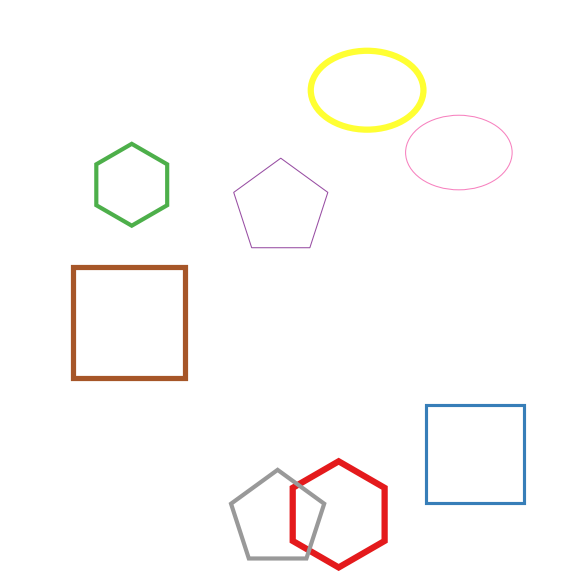[{"shape": "hexagon", "thickness": 3, "radius": 0.46, "center": [0.586, 0.108]}, {"shape": "square", "thickness": 1.5, "radius": 0.42, "center": [0.823, 0.213]}, {"shape": "hexagon", "thickness": 2, "radius": 0.35, "center": [0.228, 0.679]}, {"shape": "pentagon", "thickness": 0.5, "radius": 0.43, "center": [0.486, 0.64]}, {"shape": "oval", "thickness": 3, "radius": 0.49, "center": [0.636, 0.843]}, {"shape": "square", "thickness": 2.5, "radius": 0.48, "center": [0.223, 0.441]}, {"shape": "oval", "thickness": 0.5, "radius": 0.46, "center": [0.795, 0.735]}, {"shape": "pentagon", "thickness": 2, "radius": 0.42, "center": [0.481, 0.101]}]